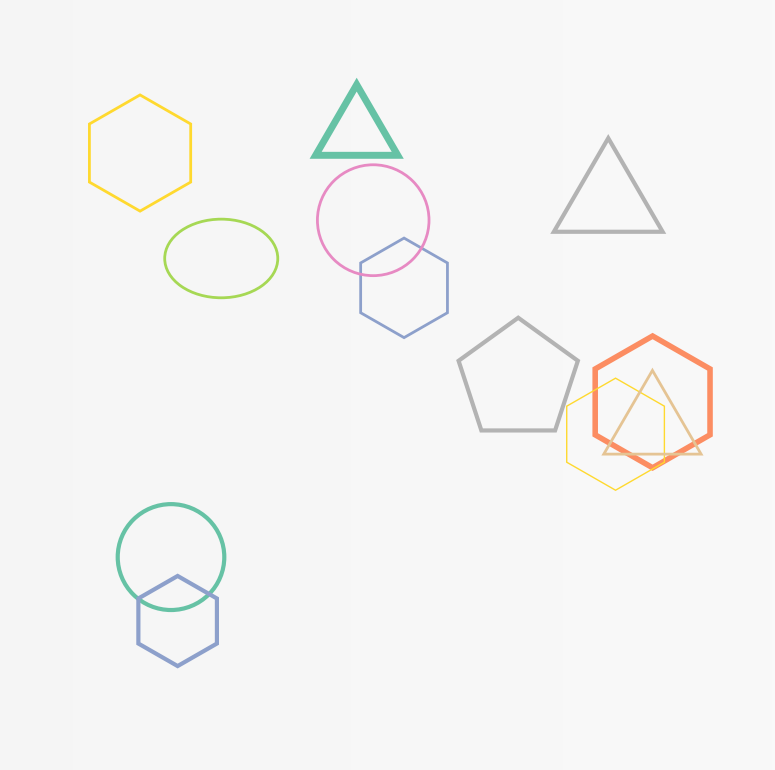[{"shape": "circle", "thickness": 1.5, "radius": 0.34, "center": [0.221, 0.277]}, {"shape": "triangle", "thickness": 2.5, "radius": 0.31, "center": [0.46, 0.829]}, {"shape": "hexagon", "thickness": 2, "radius": 0.43, "center": [0.842, 0.478]}, {"shape": "hexagon", "thickness": 1.5, "radius": 0.29, "center": [0.229, 0.193]}, {"shape": "hexagon", "thickness": 1, "radius": 0.32, "center": [0.521, 0.626]}, {"shape": "circle", "thickness": 1, "radius": 0.36, "center": [0.482, 0.714]}, {"shape": "oval", "thickness": 1, "radius": 0.36, "center": [0.285, 0.664]}, {"shape": "hexagon", "thickness": 1, "radius": 0.38, "center": [0.181, 0.801]}, {"shape": "hexagon", "thickness": 0.5, "radius": 0.36, "center": [0.794, 0.436]}, {"shape": "triangle", "thickness": 1, "radius": 0.36, "center": [0.842, 0.446]}, {"shape": "pentagon", "thickness": 1.5, "radius": 0.4, "center": [0.669, 0.506]}, {"shape": "triangle", "thickness": 1.5, "radius": 0.41, "center": [0.785, 0.74]}]